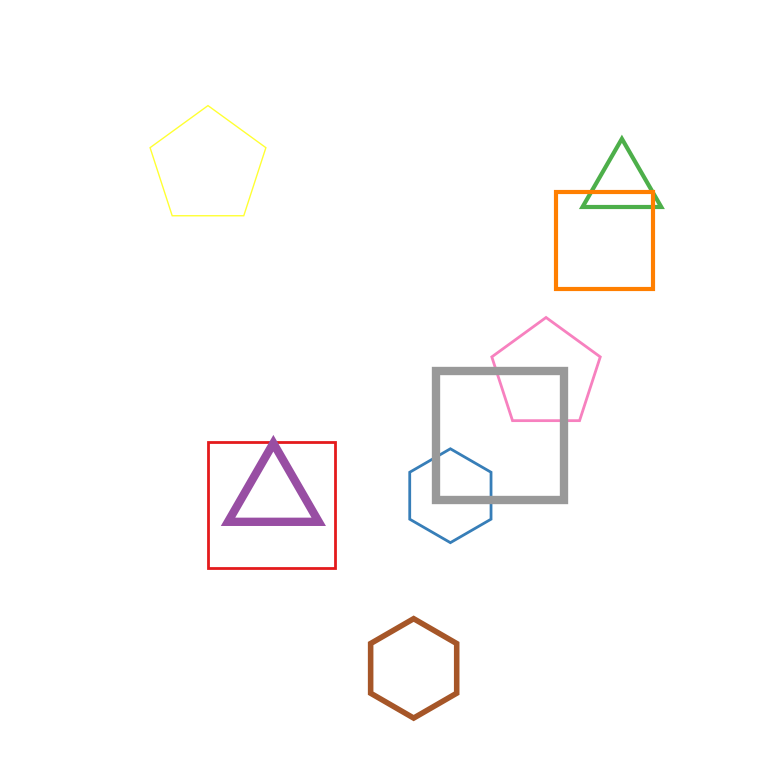[{"shape": "square", "thickness": 1, "radius": 0.41, "center": [0.353, 0.344]}, {"shape": "hexagon", "thickness": 1, "radius": 0.3, "center": [0.585, 0.356]}, {"shape": "triangle", "thickness": 1.5, "radius": 0.3, "center": [0.808, 0.761]}, {"shape": "triangle", "thickness": 3, "radius": 0.34, "center": [0.355, 0.356]}, {"shape": "square", "thickness": 1.5, "radius": 0.31, "center": [0.785, 0.688]}, {"shape": "pentagon", "thickness": 0.5, "radius": 0.4, "center": [0.27, 0.784]}, {"shape": "hexagon", "thickness": 2, "radius": 0.32, "center": [0.537, 0.132]}, {"shape": "pentagon", "thickness": 1, "radius": 0.37, "center": [0.709, 0.514]}, {"shape": "square", "thickness": 3, "radius": 0.42, "center": [0.65, 0.434]}]